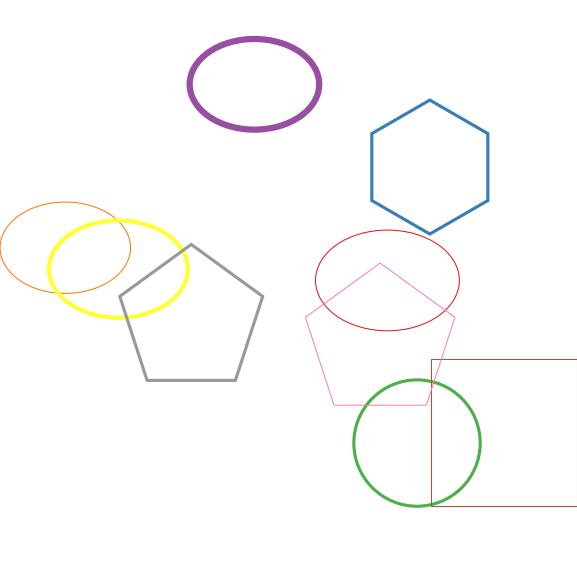[{"shape": "oval", "thickness": 0.5, "radius": 0.62, "center": [0.671, 0.514]}, {"shape": "hexagon", "thickness": 1.5, "radius": 0.58, "center": [0.744, 0.71]}, {"shape": "circle", "thickness": 1.5, "radius": 0.55, "center": [0.722, 0.232]}, {"shape": "oval", "thickness": 3, "radius": 0.56, "center": [0.441, 0.853]}, {"shape": "oval", "thickness": 0.5, "radius": 0.56, "center": [0.113, 0.57]}, {"shape": "oval", "thickness": 2, "radius": 0.6, "center": [0.205, 0.533]}, {"shape": "square", "thickness": 0.5, "radius": 0.63, "center": [0.873, 0.25]}, {"shape": "pentagon", "thickness": 0.5, "radius": 0.68, "center": [0.658, 0.408]}, {"shape": "pentagon", "thickness": 1.5, "radius": 0.65, "center": [0.331, 0.446]}]